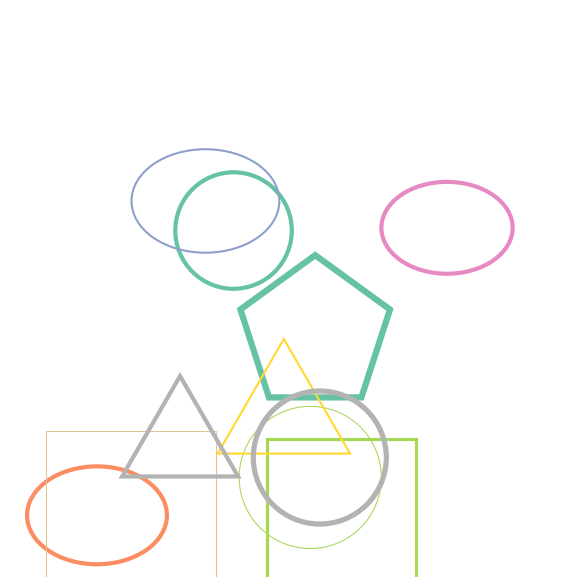[{"shape": "pentagon", "thickness": 3, "radius": 0.68, "center": [0.546, 0.421]}, {"shape": "circle", "thickness": 2, "radius": 0.5, "center": [0.404, 0.6]}, {"shape": "oval", "thickness": 2, "radius": 0.61, "center": [0.168, 0.107]}, {"shape": "oval", "thickness": 1, "radius": 0.64, "center": [0.356, 0.651]}, {"shape": "oval", "thickness": 2, "radius": 0.57, "center": [0.774, 0.605]}, {"shape": "square", "thickness": 1.5, "radius": 0.64, "center": [0.591, 0.111]}, {"shape": "circle", "thickness": 0.5, "radius": 0.62, "center": [0.537, 0.172]}, {"shape": "triangle", "thickness": 1, "radius": 0.66, "center": [0.492, 0.28]}, {"shape": "square", "thickness": 0.5, "radius": 0.73, "center": [0.227, 0.106]}, {"shape": "circle", "thickness": 2.5, "radius": 0.58, "center": [0.554, 0.207]}, {"shape": "triangle", "thickness": 2, "radius": 0.58, "center": [0.312, 0.232]}]